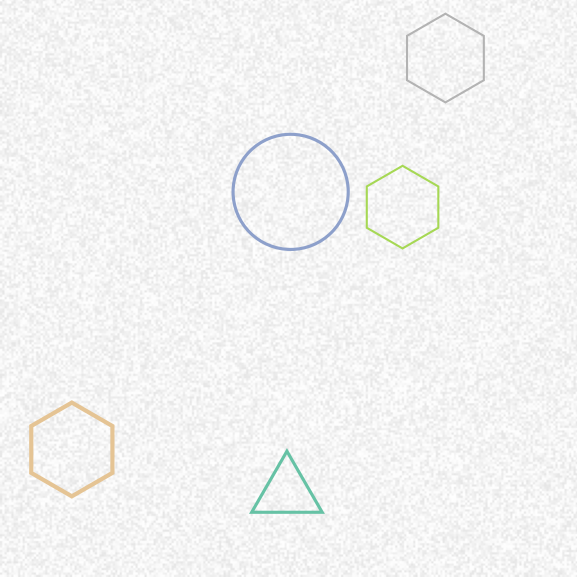[{"shape": "triangle", "thickness": 1.5, "radius": 0.35, "center": [0.497, 0.147]}, {"shape": "circle", "thickness": 1.5, "radius": 0.5, "center": [0.503, 0.667]}, {"shape": "hexagon", "thickness": 1, "radius": 0.36, "center": [0.697, 0.64]}, {"shape": "hexagon", "thickness": 2, "radius": 0.41, "center": [0.124, 0.221]}, {"shape": "hexagon", "thickness": 1, "radius": 0.38, "center": [0.771, 0.899]}]